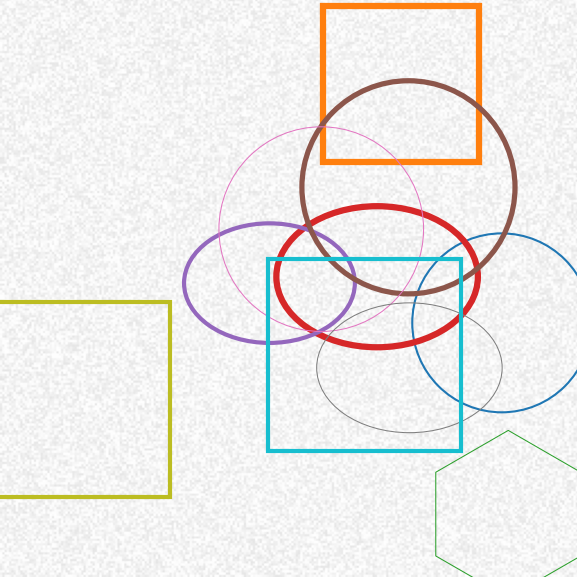[{"shape": "circle", "thickness": 1, "radius": 0.77, "center": [0.869, 0.44]}, {"shape": "square", "thickness": 3, "radius": 0.68, "center": [0.694, 0.853]}, {"shape": "hexagon", "thickness": 0.5, "radius": 0.72, "center": [0.88, 0.109]}, {"shape": "oval", "thickness": 3, "radius": 0.87, "center": [0.653, 0.52]}, {"shape": "oval", "thickness": 2, "radius": 0.74, "center": [0.467, 0.509]}, {"shape": "circle", "thickness": 2.5, "radius": 0.92, "center": [0.707, 0.675]}, {"shape": "circle", "thickness": 0.5, "radius": 0.89, "center": [0.556, 0.602]}, {"shape": "oval", "thickness": 0.5, "radius": 0.8, "center": [0.709, 0.362]}, {"shape": "square", "thickness": 2, "radius": 0.84, "center": [0.125, 0.307]}, {"shape": "square", "thickness": 2, "radius": 0.83, "center": [0.632, 0.385]}]